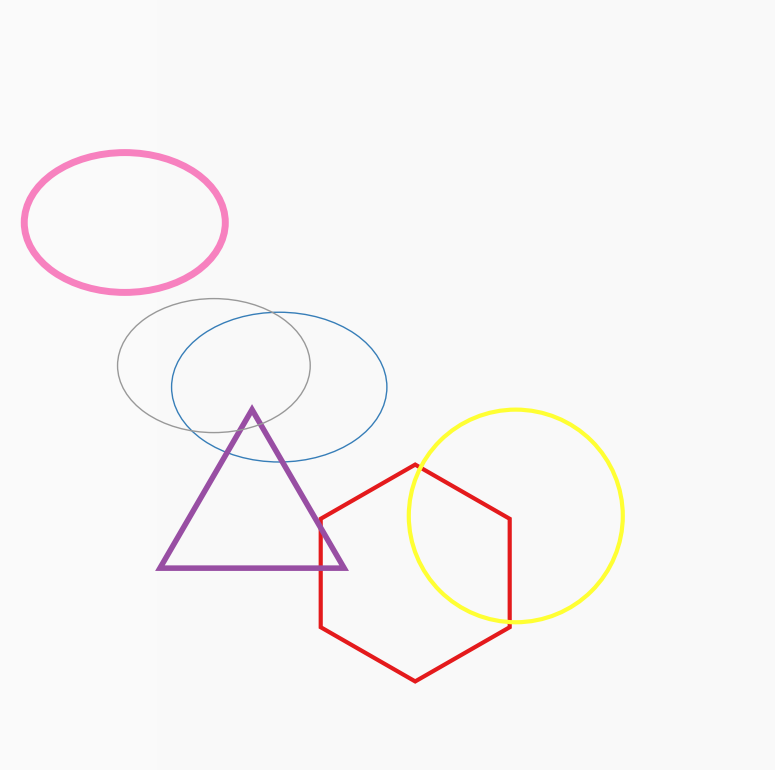[{"shape": "hexagon", "thickness": 1.5, "radius": 0.7, "center": [0.536, 0.256]}, {"shape": "oval", "thickness": 0.5, "radius": 0.69, "center": [0.36, 0.497]}, {"shape": "triangle", "thickness": 2, "radius": 0.69, "center": [0.325, 0.331]}, {"shape": "circle", "thickness": 1.5, "radius": 0.69, "center": [0.666, 0.33]}, {"shape": "oval", "thickness": 2.5, "radius": 0.65, "center": [0.161, 0.711]}, {"shape": "oval", "thickness": 0.5, "radius": 0.62, "center": [0.276, 0.525]}]